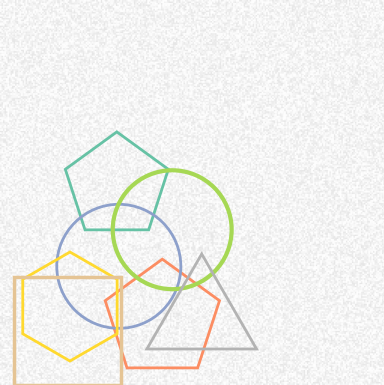[{"shape": "pentagon", "thickness": 2, "radius": 0.7, "center": [0.303, 0.517]}, {"shape": "pentagon", "thickness": 2, "radius": 0.78, "center": [0.422, 0.171]}, {"shape": "circle", "thickness": 2, "radius": 0.81, "center": [0.309, 0.308]}, {"shape": "circle", "thickness": 3, "radius": 0.77, "center": [0.447, 0.403]}, {"shape": "hexagon", "thickness": 2, "radius": 0.71, "center": [0.182, 0.204]}, {"shape": "square", "thickness": 2.5, "radius": 0.7, "center": [0.175, 0.14]}, {"shape": "triangle", "thickness": 2, "radius": 0.82, "center": [0.524, 0.176]}]